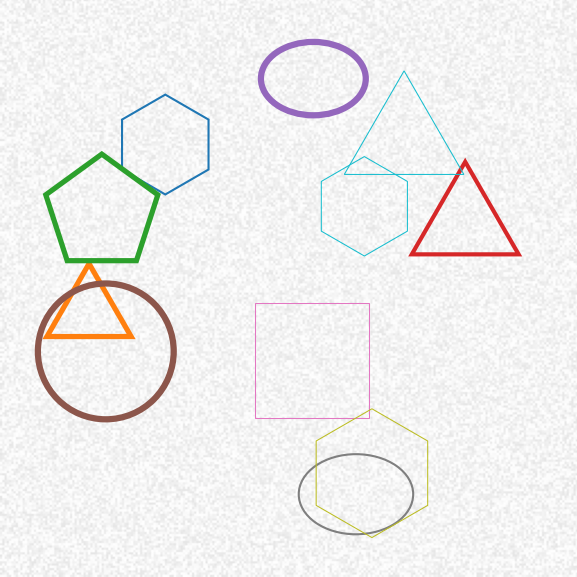[{"shape": "hexagon", "thickness": 1, "radius": 0.43, "center": [0.286, 0.749]}, {"shape": "triangle", "thickness": 2.5, "radius": 0.42, "center": [0.154, 0.458]}, {"shape": "pentagon", "thickness": 2.5, "radius": 0.51, "center": [0.176, 0.63]}, {"shape": "triangle", "thickness": 2, "radius": 0.53, "center": [0.806, 0.612]}, {"shape": "oval", "thickness": 3, "radius": 0.45, "center": [0.543, 0.863]}, {"shape": "circle", "thickness": 3, "radius": 0.59, "center": [0.183, 0.391]}, {"shape": "square", "thickness": 0.5, "radius": 0.5, "center": [0.54, 0.376]}, {"shape": "oval", "thickness": 1, "radius": 0.5, "center": [0.616, 0.143]}, {"shape": "hexagon", "thickness": 0.5, "radius": 0.56, "center": [0.644, 0.18]}, {"shape": "hexagon", "thickness": 0.5, "radius": 0.43, "center": [0.631, 0.642]}, {"shape": "triangle", "thickness": 0.5, "radius": 0.6, "center": [0.7, 0.757]}]